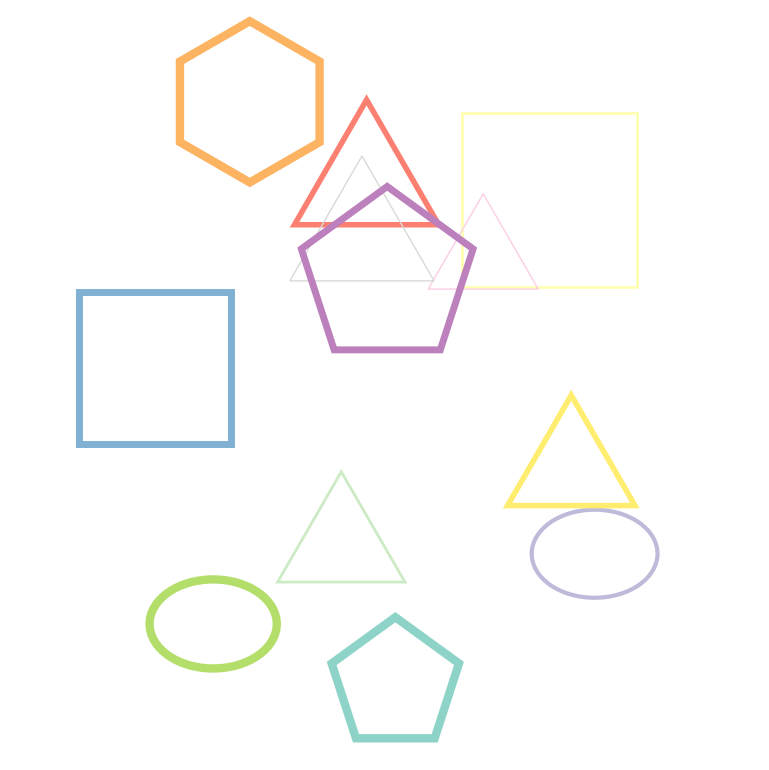[{"shape": "pentagon", "thickness": 3, "radius": 0.43, "center": [0.513, 0.112]}, {"shape": "square", "thickness": 1, "radius": 0.57, "center": [0.714, 0.741]}, {"shape": "oval", "thickness": 1.5, "radius": 0.41, "center": [0.772, 0.281]}, {"shape": "triangle", "thickness": 2, "radius": 0.54, "center": [0.476, 0.762]}, {"shape": "square", "thickness": 2.5, "radius": 0.5, "center": [0.201, 0.522]}, {"shape": "hexagon", "thickness": 3, "radius": 0.52, "center": [0.324, 0.868]}, {"shape": "oval", "thickness": 3, "radius": 0.41, "center": [0.277, 0.19]}, {"shape": "triangle", "thickness": 0.5, "radius": 0.41, "center": [0.628, 0.666]}, {"shape": "triangle", "thickness": 0.5, "radius": 0.54, "center": [0.47, 0.689]}, {"shape": "pentagon", "thickness": 2.5, "radius": 0.59, "center": [0.503, 0.641]}, {"shape": "triangle", "thickness": 1, "radius": 0.48, "center": [0.443, 0.292]}, {"shape": "triangle", "thickness": 2, "radius": 0.48, "center": [0.742, 0.391]}]